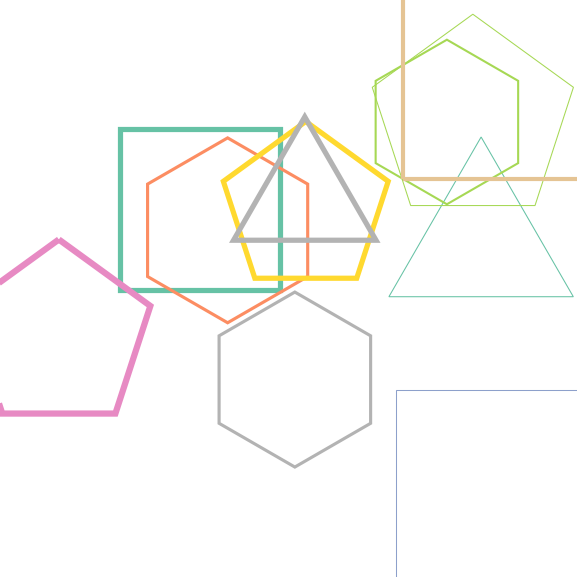[{"shape": "square", "thickness": 2.5, "radius": 0.7, "center": [0.346, 0.637]}, {"shape": "triangle", "thickness": 0.5, "radius": 0.92, "center": [0.833, 0.578]}, {"shape": "hexagon", "thickness": 1.5, "radius": 0.8, "center": [0.394, 0.6]}, {"shape": "square", "thickness": 0.5, "radius": 0.98, "center": [0.882, 0.129]}, {"shape": "pentagon", "thickness": 3, "radius": 0.83, "center": [0.102, 0.418]}, {"shape": "pentagon", "thickness": 0.5, "radius": 0.92, "center": [0.819, 0.791]}, {"shape": "hexagon", "thickness": 1, "radius": 0.71, "center": [0.774, 0.788]}, {"shape": "pentagon", "thickness": 2.5, "radius": 0.75, "center": [0.529, 0.639]}, {"shape": "square", "thickness": 2, "radius": 0.85, "center": [0.866, 0.858]}, {"shape": "hexagon", "thickness": 1.5, "radius": 0.76, "center": [0.511, 0.342]}, {"shape": "triangle", "thickness": 2.5, "radius": 0.71, "center": [0.528, 0.654]}]